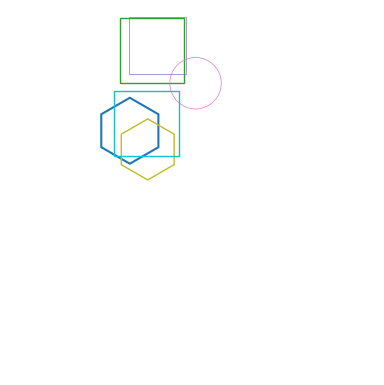[{"shape": "hexagon", "thickness": 1.5, "radius": 0.43, "center": [0.337, 0.66]}, {"shape": "square", "thickness": 1, "radius": 0.42, "center": [0.395, 0.869]}, {"shape": "square", "thickness": 0.5, "radius": 0.37, "center": [0.409, 0.882]}, {"shape": "circle", "thickness": 0.5, "radius": 0.33, "center": [0.508, 0.784]}, {"shape": "hexagon", "thickness": 1, "radius": 0.4, "center": [0.384, 0.612]}, {"shape": "square", "thickness": 1, "radius": 0.42, "center": [0.38, 0.679]}]